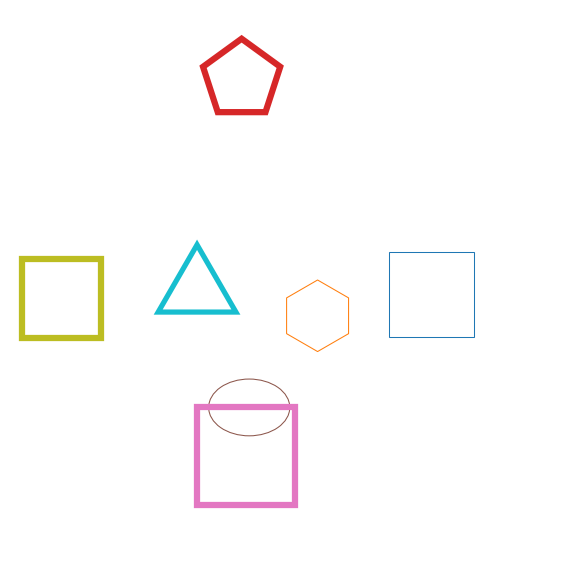[{"shape": "square", "thickness": 0.5, "radius": 0.37, "center": [0.747, 0.489]}, {"shape": "hexagon", "thickness": 0.5, "radius": 0.31, "center": [0.55, 0.452]}, {"shape": "pentagon", "thickness": 3, "radius": 0.35, "center": [0.418, 0.862]}, {"shape": "oval", "thickness": 0.5, "radius": 0.35, "center": [0.432, 0.294]}, {"shape": "square", "thickness": 3, "radius": 0.42, "center": [0.427, 0.21]}, {"shape": "square", "thickness": 3, "radius": 0.34, "center": [0.107, 0.482]}, {"shape": "triangle", "thickness": 2.5, "radius": 0.39, "center": [0.341, 0.498]}]